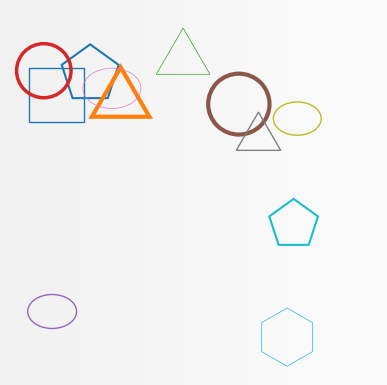[{"shape": "pentagon", "thickness": 1.5, "radius": 0.39, "center": [0.233, 0.808]}, {"shape": "square", "thickness": 1, "radius": 0.35, "center": [0.145, 0.754]}, {"shape": "triangle", "thickness": 3, "radius": 0.43, "center": [0.311, 0.74]}, {"shape": "triangle", "thickness": 0.5, "radius": 0.4, "center": [0.473, 0.847]}, {"shape": "circle", "thickness": 2.5, "radius": 0.35, "center": [0.113, 0.816]}, {"shape": "oval", "thickness": 1, "radius": 0.32, "center": [0.135, 0.191]}, {"shape": "circle", "thickness": 3, "radius": 0.4, "center": [0.616, 0.73]}, {"shape": "oval", "thickness": 0.5, "radius": 0.37, "center": [0.289, 0.77]}, {"shape": "triangle", "thickness": 1, "radius": 0.33, "center": [0.667, 0.643]}, {"shape": "oval", "thickness": 1, "radius": 0.31, "center": [0.767, 0.692]}, {"shape": "hexagon", "thickness": 0.5, "radius": 0.38, "center": [0.741, 0.124]}, {"shape": "pentagon", "thickness": 1.5, "radius": 0.33, "center": [0.758, 0.417]}]